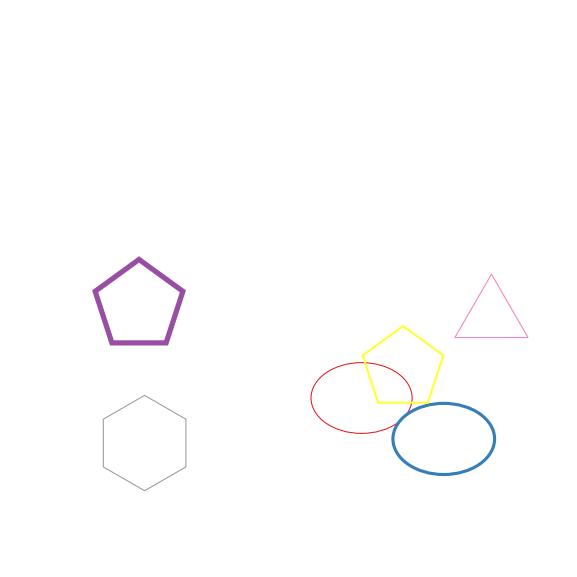[{"shape": "oval", "thickness": 0.5, "radius": 0.44, "center": [0.626, 0.31]}, {"shape": "oval", "thickness": 1.5, "radius": 0.44, "center": [0.768, 0.239]}, {"shape": "pentagon", "thickness": 2.5, "radius": 0.4, "center": [0.241, 0.47]}, {"shape": "pentagon", "thickness": 1, "radius": 0.37, "center": [0.698, 0.361]}, {"shape": "triangle", "thickness": 0.5, "radius": 0.37, "center": [0.851, 0.451]}, {"shape": "hexagon", "thickness": 0.5, "radius": 0.41, "center": [0.25, 0.232]}]